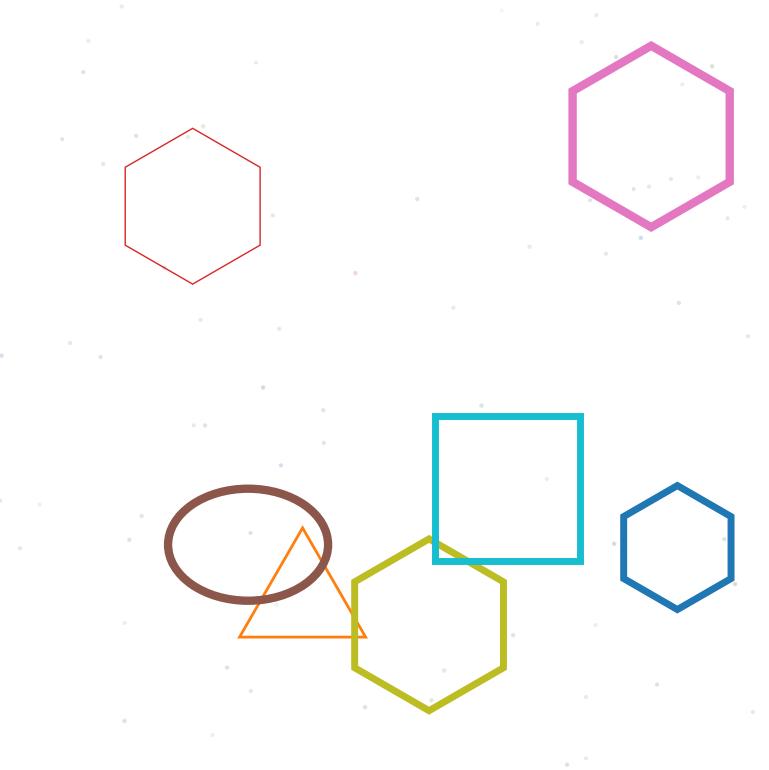[{"shape": "hexagon", "thickness": 2.5, "radius": 0.4, "center": [0.88, 0.289]}, {"shape": "triangle", "thickness": 1, "radius": 0.47, "center": [0.393, 0.22]}, {"shape": "hexagon", "thickness": 0.5, "radius": 0.51, "center": [0.25, 0.732]}, {"shape": "oval", "thickness": 3, "radius": 0.52, "center": [0.322, 0.293]}, {"shape": "hexagon", "thickness": 3, "radius": 0.59, "center": [0.846, 0.823]}, {"shape": "hexagon", "thickness": 2.5, "radius": 0.56, "center": [0.557, 0.189]}, {"shape": "square", "thickness": 2.5, "radius": 0.47, "center": [0.659, 0.366]}]